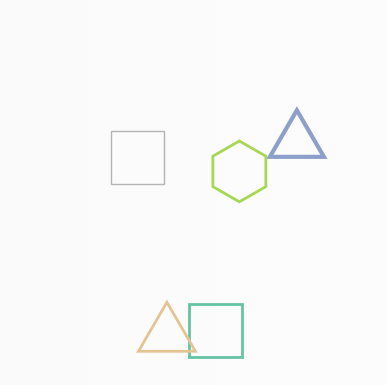[{"shape": "square", "thickness": 2, "radius": 0.35, "center": [0.556, 0.141]}, {"shape": "triangle", "thickness": 3, "radius": 0.4, "center": [0.766, 0.633]}, {"shape": "hexagon", "thickness": 2, "radius": 0.39, "center": [0.618, 0.555]}, {"shape": "triangle", "thickness": 2, "radius": 0.42, "center": [0.431, 0.13]}, {"shape": "square", "thickness": 1, "radius": 0.35, "center": [0.355, 0.592]}]